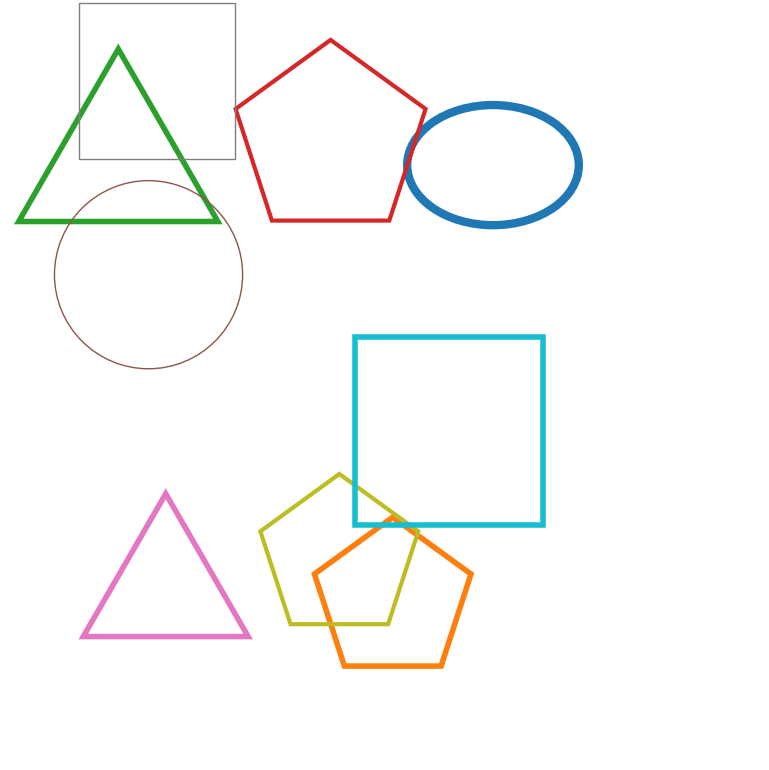[{"shape": "oval", "thickness": 3, "radius": 0.56, "center": [0.64, 0.786]}, {"shape": "pentagon", "thickness": 2, "radius": 0.53, "center": [0.51, 0.221]}, {"shape": "triangle", "thickness": 2, "radius": 0.75, "center": [0.154, 0.787]}, {"shape": "pentagon", "thickness": 1.5, "radius": 0.65, "center": [0.429, 0.818]}, {"shape": "circle", "thickness": 0.5, "radius": 0.61, "center": [0.193, 0.643]}, {"shape": "triangle", "thickness": 2, "radius": 0.62, "center": [0.215, 0.235]}, {"shape": "square", "thickness": 0.5, "radius": 0.51, "center": [0.204, 0.895]}, {"shape": "pentagon", "thickness": 1.5, "radius": 0.54, "center": [0.441, 0.277]}, {"shape": "square", "thickness": 2, "radius": 0.61, "center": [0.583, 0.441]}]